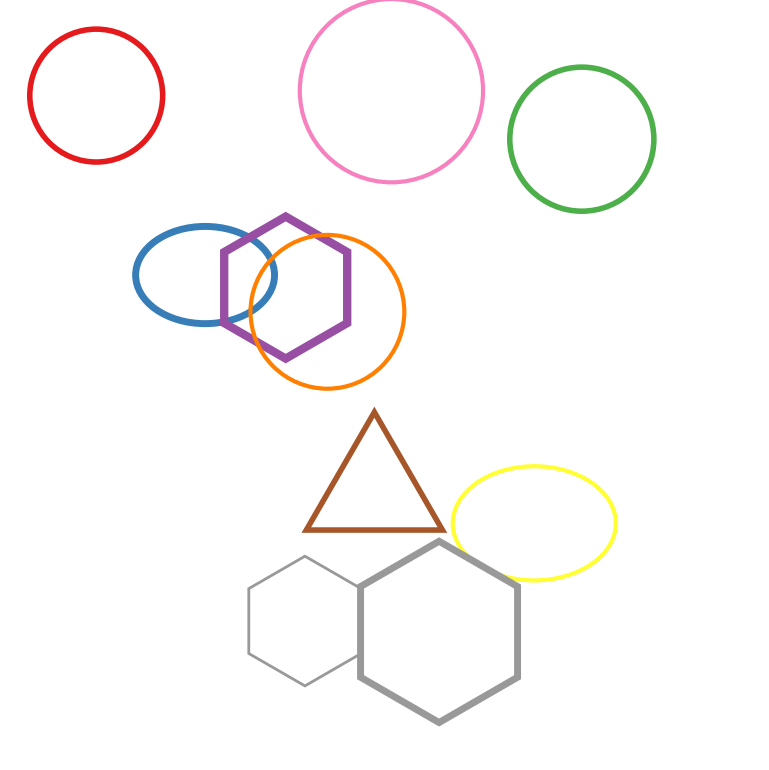[{"shape": "circle", "thickness": 2, "radius": 0.43, "center": [0.125, 0.876]}, {"shape": "oval", "thickness": 2.5, "radius": 0.45, "center": [0.266, 0.643]}, {"shape": "circle", "thickness": 2, "radius": 0.47, "center": [0.756, 0.819]}, {"shape": "hexagon", "thickness": 3, "radius": 0.46, "center": [0.371, 0.627]}, {"shape": "circle", "thickness": 1.5, "radius": 0.5, "center": [0.425, 0.595]}, {"shape": "oval", "thickness": 1.5, "radius": 0.53, "center": [0.694, 0.32]}, {"shape": "triangle", "thickness": 2, "radius": 0.51, "center": [0.486, 0.363]}, {"shape": "circle", "thickness": 1.5, "radius": 0.6, "center": [0.508, 0.882]}, {"shape": "hexagon", "thickness": 1, "radius": 0.42, "center": [0.396, 0.193]}, {"shape": "hexagon", "thickness": 2.5, "radius": 0.59, "center": [0.57, 0.179]}]